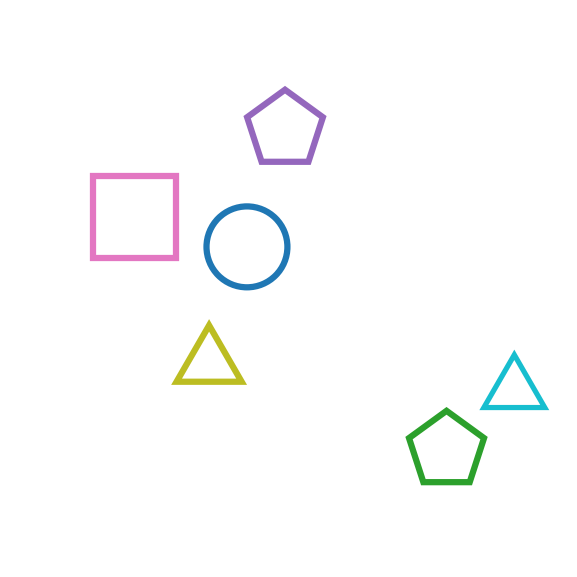[{"shape": "circle", "thickness": 3, "radius": 0.35, "center": [0.428, 0.572]}, {"shape": "pentagon", "thickness": 3, "radius": 0.34, "center": [0.773, 0.219]}, {"shape": "pentagon", "thickness": 3, "radius": 0.34, "center": [0.494, 0.775]}, {"shape": "square", "thickness": 3, "radius": 0.36, "center": [0.233, 0.624]}, {"shape": "triangle", "thickness": 3, "radius": 0.33, "center": [0.362, 0.371]}, {"shape": "triangle", "thickness": 2.5, "radius": 0.3, "center": [0.891, 0.324]}]